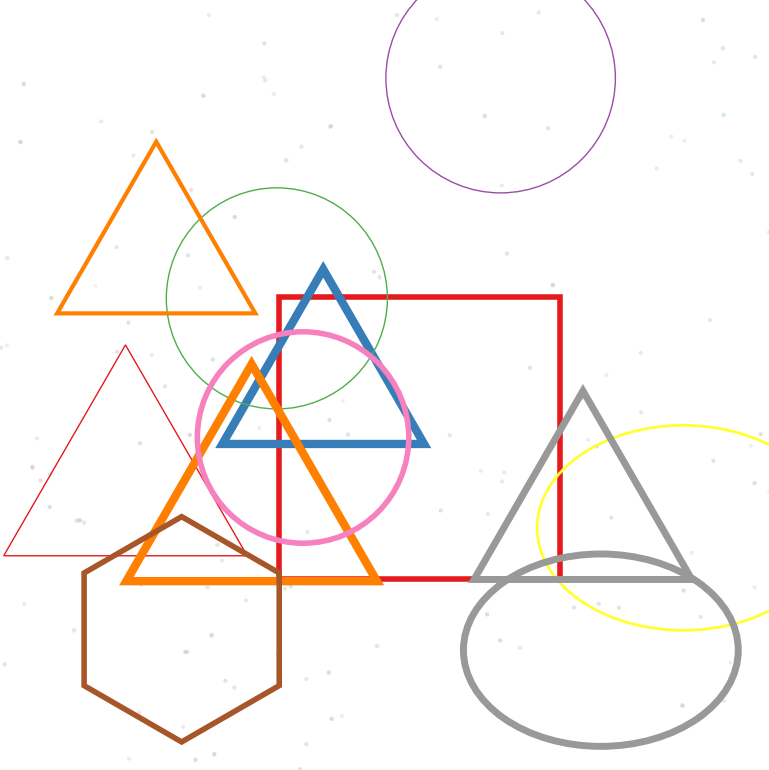[{"shape": "square", "thickness": 2, "radius": 0.91, "center": [0.545, 0.431]}, {"shape": "triangle", "thickness": 0.5, "radius": 0.91, "center": [0.163, 0.37]}, {"shape": "triangle", "thickness": 3, "radius": 0.76, "center": [0.42, 0.499]}, {"shape": "circle", "thickness": 0.5, "radius": 0.72, "center": [0.36, 0.612]}, {"shape": "circle", "thickness": 0.5, "radius": 0.75, "center": [0.65, 0.899]}, {"shape": "triangle", "thickness": 3, "radius": 0.94, "center": [0.327, 0.339]}, {"shape": "triangle", "thickness": 1.5, "radius": 0.74, "center": [0.203, 0.667]}, {"shape": "oval", "thickness": 1, "radius": 0.95, "center": [0.888, 0.315]}, {"shape": "hexagon", "thickness": 2, "radius": 0.73, "center": [0.236, 0.183]}, {"shape": "circle", "thickness": 2, "radius": 0.69, "center": [0.394, 0.432]}, {"shape": "triangle", "thickness": 2.5, "radius": 0.82, "center": [0.757, 0.329]}, {"shape": "oval", "thickness": 2.5, "radius": 0.89, "center": [0.78, 0.156]}]